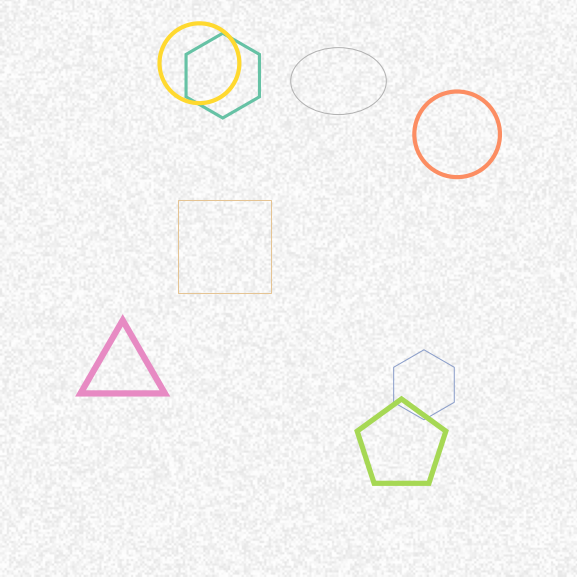[{"shape": "hexagon", "thickness": 1.5, "radius": 0.37, "center": [0.386, 0.868]}, {"shape": "circle", "thickness": 2, "radius": 0.37, "center": [0.792, 0.767]}, {"shape": "hexagon", "thickness": 0.5, "radius": 0.3, "center": [0.734, 0.333]}, {"shape": "triangle", "thickness": 3, "radius": 0.42, "center": [0.212, 0.36]}, {"shape": "pentagon", "thickness": 2.5, "radius": 0.4, "center": [0.695, 0.228]}, {"shape": "circle", "thickness": 2, "radius": 0.35, "center": [0.345, 0.89]}, {"shape": "square", "thickness": 0.5, "radius": 0.4, "center": [0.388, 0.573]}, {"shape": "oval", "thickness": 0.5, "radius": 0.41, "center": [0.586, 0.859]}]